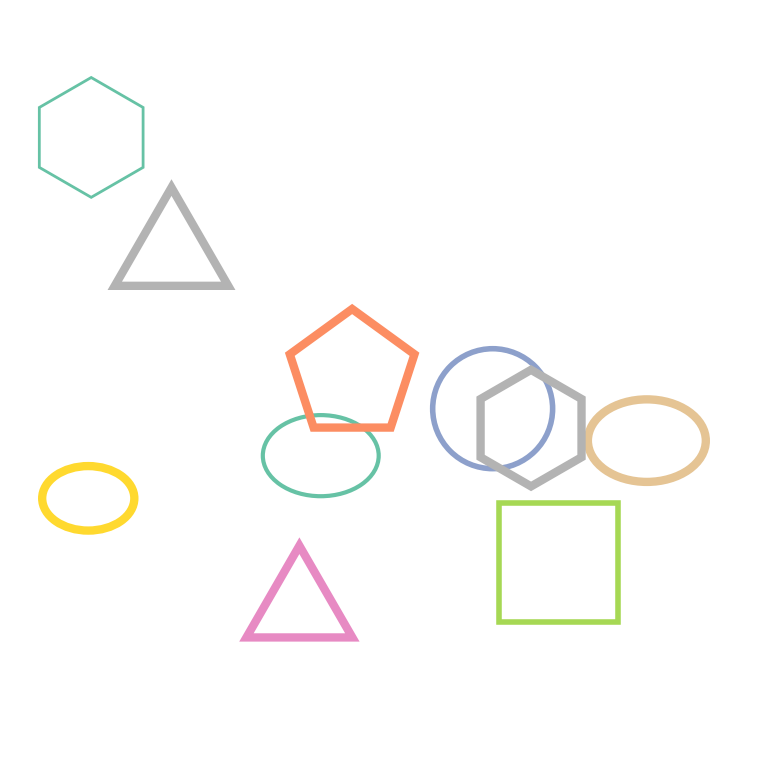[{"shape": "hexagon", "thickness": 1, "radius": 0.39, "center": [0.118, 0.822]}, {"shape": "oval", "thickness": 1.5, "radius": 0.38, "center": [0.417, 0.408]}, {"shape": "pentagon", "thickness": 3, "radius": 0.43, "center": [0.457, 0.514]}, {"shape": "circle", "thickness": 2, "radius": 0.39, "center": [0.64, 0.469]}, {"shape": "triangle", "thickness": 3, "radius": 0.4, "center": [0.389, 0.212]}, {"shape": "square", "thickness": 2, "radius": 0.39, "center": [0.726, 0.269]}, {"shape": "oval", "thickness": 3, "radius": 0.3, "center": [0.115, 0.353]}, {"shape": "oval", "thickness": 3, "radius": 0.38, "center": [0.84, 0.428]}, {"shape": "triangle", "thickness": 3, "radius": 0.43, "center": [0.223, 0.671]}, {"shape": "hexagon", "thickness": 3, "radius": 0.38, "center": [0.69, 0.444]}]